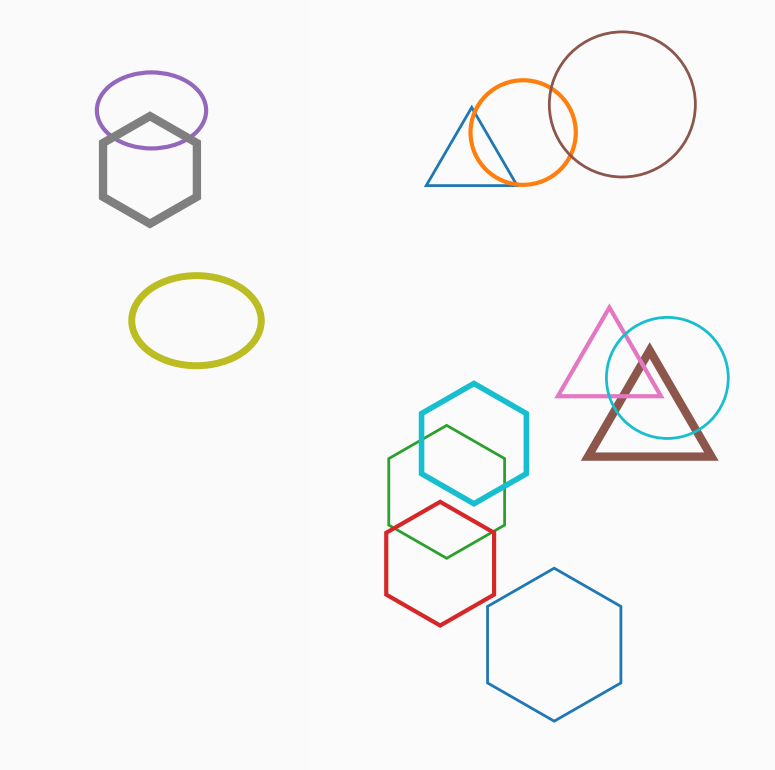[{"shape": "hexagon", "thickness": 1, "radius": 0.5, "center": [0.715, 0.163]}, {"shape": "triangle", "thickness": 1, "radius": 0.34, "center": [0.609, 0.793]}, {"shape": "circle", "thickness": 1.5, "radius": 0.34, "center": [0.675, 0.828]}, {"shape": "hexagon", "thickness": 1, "radius": 0.43, "center": [0.576, 0.361]}, {"shape": "hexagon", "thickness": 1.5, "radius": 0.4, "center": [0.568, 0.268]}, {"shape": "oval", "thickness": 1.5, "radius": 0.35, "center": [0.195, 0.857]}, {"shape": "triangle", "thickness": 3, "radius": 0.46, "center": [0.838, 0.453]}, {"shape": "circle", "thickness": 1, "radius": 0.47, "center": [0.803, 0.864]}, {"shape": "triangle", "thickness": 1.5, "radius": 0.38, "center": [0.786, 0.524]}, {"shape": "hexagon", "thickness": 3, "radius": 0.35, "center": [0.194, 0.779]}, {"shape": "oval", "thickness": 2.5, "radius": 0.42, "center": [0.254, 0.584]}, {"shape": "hexagon", "thickness": 2, "radius": 0.39, "center": [0.612, 0.424]}, {"shape": "circle", "thickness": 1, "radius": 0.39, "center": [0.861, 0.509]}]